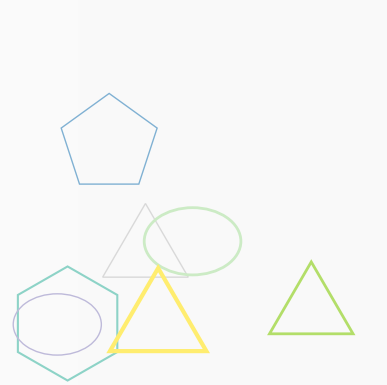[{"shape": "hexagon", "thickness": 1.5, "radius": 0.74, "center": [0.174, 0.16]}, {"shape": "oval", "thickness": 1, "radius": 0.57, "center": [0.148, 0.157]}, {"shape": "pentagon", "thickness": 1, "radius": 0.65, "center": [0.282, 0.627]}, {"shape": "triangle", "thickness": 2, "radius": 0.62, "center": [0.803, 0.195]}, {"shape": "triangle", "thickness": 1, "radius": 0.64, "center": [0.375, 0.344]}, {"shape": "oval", "thickness": 2, "radius": 0.62, "center": [0.497, 0.373]}, {"shape": "triangle", "thickness": 3, "radius": 0.72, "center": [0.408, 0.16]}]